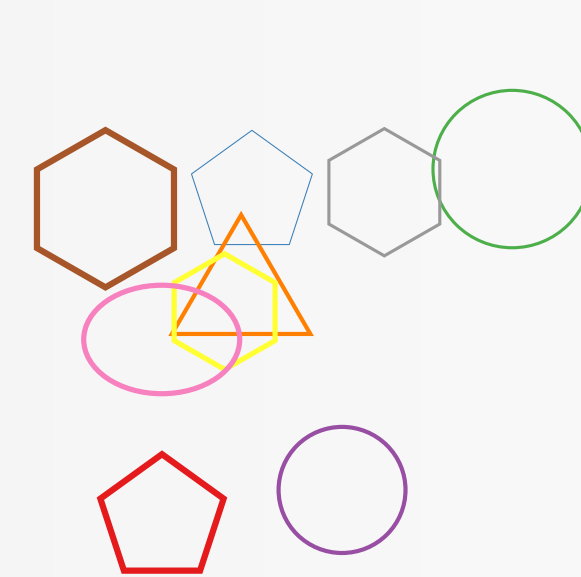[{"shape": "pentagon", "thickness": 3, "radius": 0.56, "center": [0.279, 0.101]}, {"shape": "pentagon", "thickness": 0.5, "radius": 0.55, "center": [0.433, 0.664]}, {"shape": "circle", "thickness": 1.5, "radius": 0.68, "center": [0.881, 0.706]}, {"shape": "circle", "thickness": 2, "radius": 0.55, "center": [0.588, 0.151]}, {"shape": "triangle", "thickness": 2, "radius": 0.69, "center": [0.415, 0.49]}, {"shape": "hexagon", "thickness": 2.5, "radius": 0.5, "center": [0.386, 0.459]}, {"shape": "hexagon", "thickness": 3, "radius": 0.68, "center": [0.181, 0.638]}, {"shape": "oval", "thickness": 2.5, "radius": 0.67, "center": [0.278, 0.411]}, {"shape": "hexagon", "thickness": 1.5, "radius": 0.55, "center": [0.661, 0.666]}]